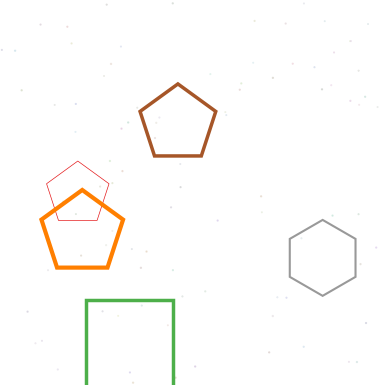[{"shape": "pentagon", "thickness": 0.5, "radius": 0.43, "center": [0.202, 0.496]}, {"shape": "square", "thickness": 2.5, "radius": 0.57, "center": [0.336, 0.107]}, {"shape": "pentagon", "thickness": 3, "radius": 0.56, "center": [0.214, 0.395]}, {"shape": "pentagon", "thickness": 2.5, "radius": 0.52, "center": [0.462, 0.679]}, {"shape": "hexagon", "thickness": 1.5, "radius": 0.49, "center": [0.838, 0.33]}]